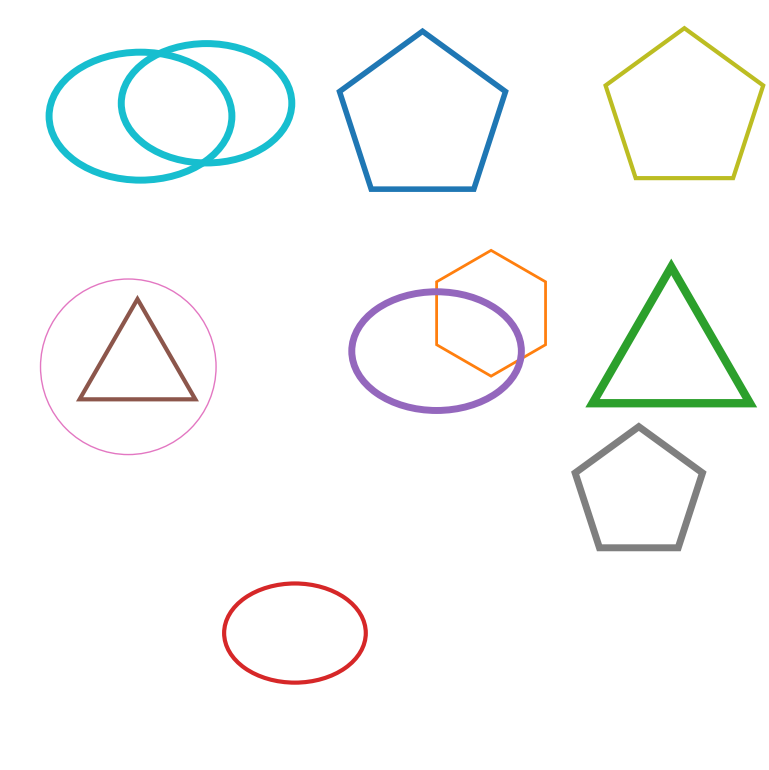[{"shape": "pentagon", "thickness": 2, "radius": 0.57, "center": [0.549, 0.846]}, {"shape": "hexagon", "thickness": 1, "radius": 0.41, "center": [0.638, 0.593]}, {"shape": "triangle", "thickness": 3, "radius": 0.59, "center": [0.872, 0.535]}, {"shape": "oval", "thickness": 1.5, "radius": 0.46, "center": [0.383, 0.178]}, {"shape": "oval", "thickness": 2.5, "radius": 0.55, "center": [0.567, 0.544]}, {"shape": "triangle", "thickness": 1.5, "radius": 0.43, "center": [0.179, 0.525]}, {"shape": "circle", "thickness": 0.5, "radius": 0.57, "center": [0.167, 0.524]}, {"shape": "pentagon", "thickness": 2.5, "radius": 0.43, "center": [0.83, 0.359]}, {"shape": "pentagon", "thickness": 1.5, "radius": 0.54, "center": [0.889, 0.856]}, {"shape": "oval", "thickness": 2.5, "radius": 0.55, "center": [0.268, 0.866]}, {"shape": "oval", "thickness": 2.5, "radius": 0.59, "center": [0.182, 0.849]}]